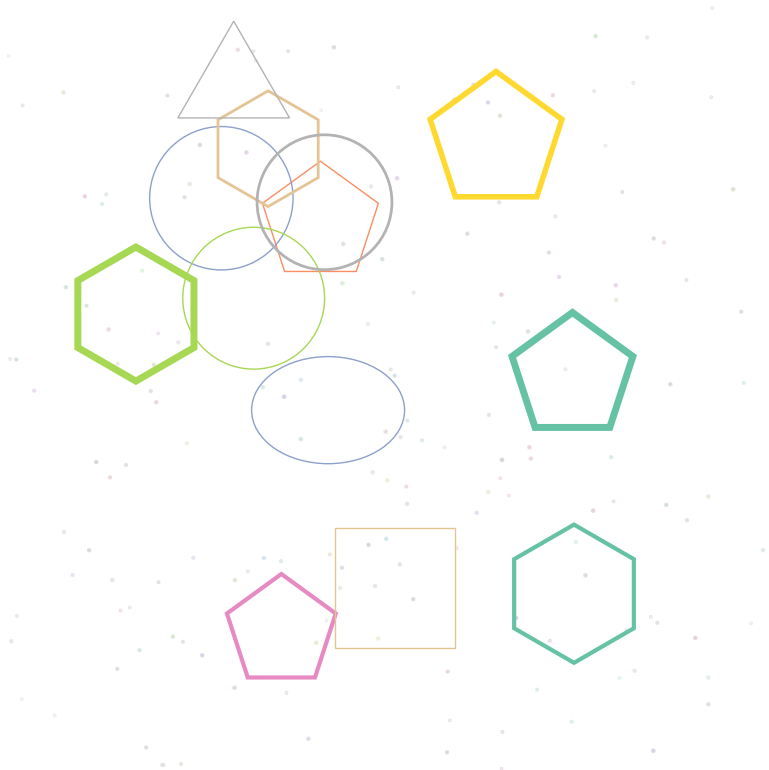[{"shape": "hexagon", "thickness": 1.5, "radius": 0.45, "center": [0.745, 0.229]}, {"shape": "pentagon", "thickness": 2.5, "radius": 0.41, "center": [0.743, 0.512]}, {"shape": "pentagon", "thickness": 0.5, "radius": 0.4, "center": [0.416, 0.711]}, {"shape": "circle", "thickness": 0.5, "radius": 0.47, "center": [0.287, 0.743]}, {"shape": "oval", "thickness": 0.5, "radius": 0.5, "center": [0.426, 0.467]}, {"shape": "pentagon", "thickness": 1.5, "radius": 0.37, "center": [0.365, 0.18]}, {"shape": "circle", "thickness": 0.5, "radius": 0.46, "center": [0.329, 0.613]}, {"shape": "hexagon", "thickness": 2.5, "radius": 0.44, "center": [0.176, 0.592]}, {"shape": "pentagon", "thickness": 2, "radius": 0.45, "center": [0.644, 0.817]}, {"shape": "square", "thickness": 0.5, "radius": 0.39, "center": [0.513, 0.236]}, {"shape": "hexagon", "thickness": 1, "radius": 0.38, "center": [0.348, 0.807]}, {"shape": "circle", "thickness": 1, "radius": 0.44, "center": [0.421, 0.737]}, {"shape": "triangle", "thickness": 0.5, "radius": 0.42, "center": [0.304, 0.889]}]